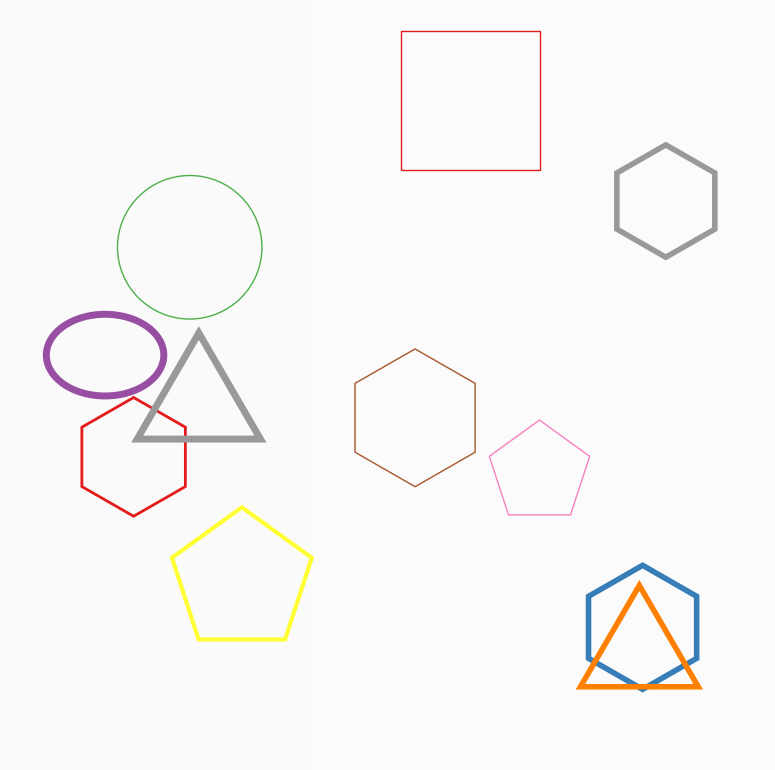[{"shape": "square", "thickness": 0.5, "radius": 0.45, "center": [0.607, 0.869]}, {"shape": "hexagon", "thickness": 1, "radius": 0.39, "center": [0.172, 0.407]}, {"shape": "hexagon", "thickness": 2, "radius": 0.4, "center": [0.829, 0.185]}, {"shape": "circle", "thickness": 0.5, "radius": 0.47, "center": [0.245, 0.679]}, {"shape": "oval", "thickness": 2.5, "radius": 0.38, "center": [0.136, 0.539]}, {"shape": "triangle", "thickness": 2, "radius": 0.44, "center": [0.825, 0.152]}, {"shape": "pentagon", "thickness": 1.5, "radius": 0.47, "center": [0.312, 0.246]}, {"shape": "hexagon", "thickness": 0.5, "radius": 0.45, "center": [0.536, 0.457]}, {"shape": "pentagon", "thickness": 0.5, "radius": 0.34, "center": [0.696, 0.386]}, {"shape": "triangle", "thickness": 2.5, "radius": 0.46, "center": [0.257, 0.476]}, {"shape": "hexagon", "thickness": 2, "radius": 0.36, "center": [0.859, 0.739]}]